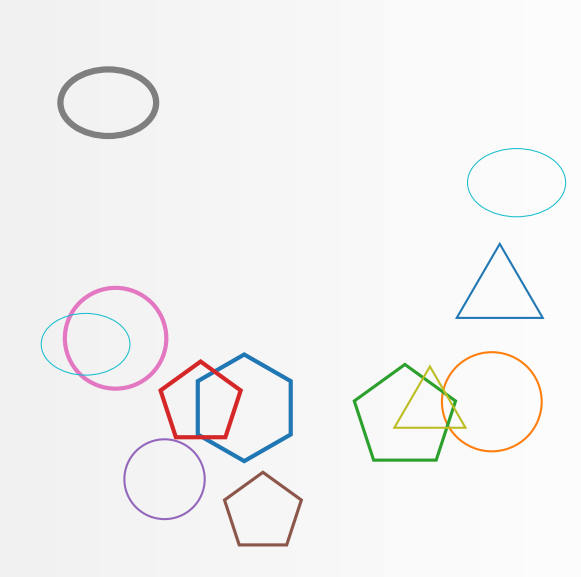[{"shape": "triangle", "thickness": 1, "radius": 0.43, "center": [0.86, 0.491]}, {"shape": "hexagon", "thickness": 2, "radius": 0.46, "center": [0.42, 0.293]}, {"shape": "circle", "thickness": 1, "radius": 0.43, "center": [0.846, 0.303]}, {"shape": "pentagon", "thickness": 1.5, "radius": 0.46, "center": [0.697, 0.276]}, {"shape": "pentagon", "thickness": 2, "radius": 0.36, "center": [0.345, 0.301]}, {"shape": "circle", "thickness": 1, "radius": 0.35, "center": [0.283, 0.169]}, {"shape": "pentagon", "thickness": 1.5, "radius": 0.35, "center": [0.452, 0.112]}, {"shape": "circle", "thickness": 2, "radius": 0.44, "center": [0.199, 0.413]}, {"shape": "oval", "thickness": 3, "radius": 0.41, "center": [0.186, 0.821]}, {"shape": "triangle", "thickness": 1, "radius": 0.35, "center": [0.74, 0.294]}, {"shape": "oval", "thickness": 0.5, "radius": 0.38, "center": [0.147, 0.403]}, {"shape": "oval", "thickness": 0.5, "radius": 0.42, "center": [0.889, 0.683]}]